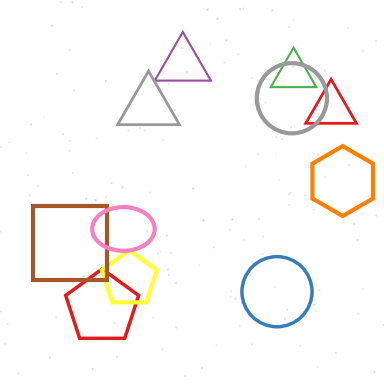[{"shape": "triangle", "thickness": 2, "radius": 0.38, "center": [0.86, 0.718]}, {"shape": "pentagon", "thickness": 2.5, "radius": 0.5, "center": [0.265, 0.202]}, {"shape": "circle", "thickness": 2.5, "radius": 0.46, "center": [0.719, 0.242]}, {"shape": "triangle", "thickness": 1.5, "radius": 0.34, "center": [0.762, 0.808]}, {"shape": "triangle", "thickness": 1.5, "radius": 0.42, "center": [0.475, 0.833]}, {"shape": "hexagon", "thickness": 3, "radius": 0.45, "center": [0.89, 0.53]}, {"shape": "pentagon", "thickness": 3, "radius": 0.38, "center": [0.336, 0.275]}, {"shape": "square", "thickness": 3, "radius": 0.48, "center": [0.181, 0.368]}, {"shape": "oval", "thickness": 3, "radius": 0.41, "center": [0.321, 0.405]}, {"shape": "triangle", "thickness": 2, "radius": 0.46, "center": [0.386, 0.723]}, {"shape": "circle", "thickness": 3, "radius": 0.46, "center": [0.758, 0.745]}]